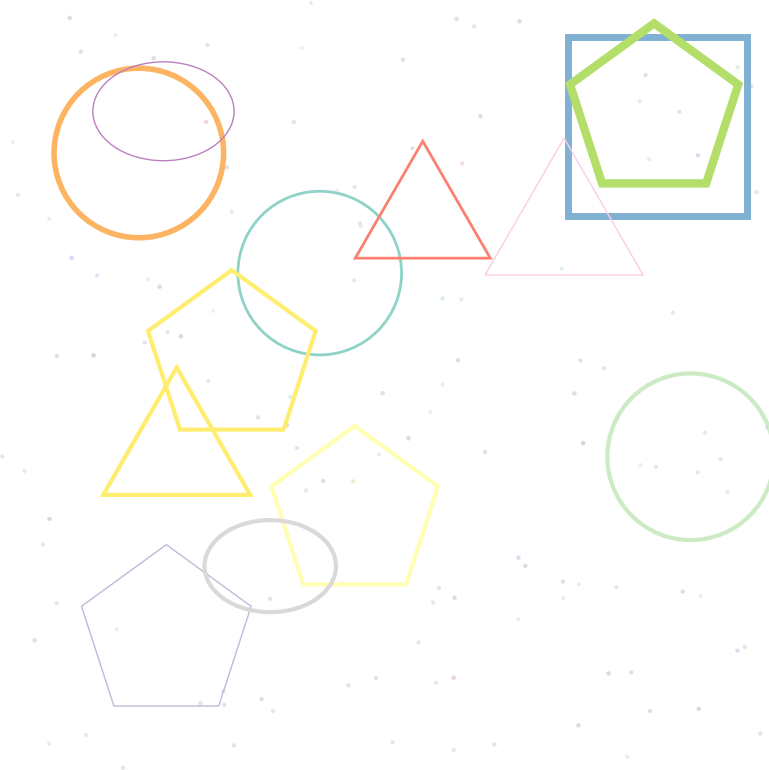[{"shape": "circle", "thickness": 1, "radius": 0.53, "center": [0.415, 0.645]}, {"shape": "pentagon", "thickness": 1.5, "radius": 0.57, "center": [0.461, 0.333]}, {"shape": "pentagon", "thickness": 0.5, "radius": 0.58, "center": [0.216, 0.177]}, {"shape": "triangle", "thickness": 1, "radius": 0.51, "center": [0.549, 0.715]}, {"shape": "square", "thickness": 2.5, "radius": 0.58, "center": [0.854, 0.836]}, {"shape": "circle", "thickness": 2, "radius": 0.55, "center": [0.18, 0.801]}, {"shape": "pentagon", "thickness": 3, "radius": 0.57, "center": [0.849, 0.855]}, {"shape": "triangle", "thickness": 0.5, "radius": 0.59, "center": [0.733, 0.702]}, {"shape": "oval", "thickness": 1.5, "radius": 0.43, "center": [0.351, 0.265]}, {"shape": "oval", "thickness": 0.5, "radius": 0.46, "center": [0.212, 0.855]}, {"shape": "circle", "thickness": 1.5, "radius": 0.54, "center": [0.897, 0.407]}, {"shape": "pentagon", "thickness": 1.5, "radius": 0.57, "center": [0.301, 0.535]}, {"shape": "triangle", "thickness": 1.5, "radius": 0.55, "center": [0.229, 0.412]}]